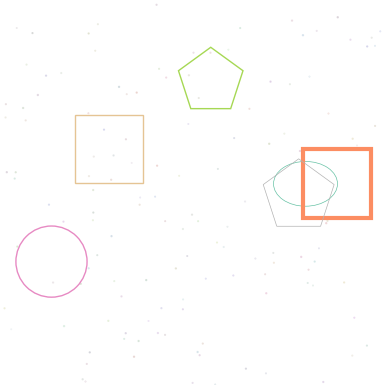[{"shape": "oval", "thickness": 0.5, "radius": 0.42, "center": [0.794, 0.523]}, {"shape": "square", "thickness": 3, "radius": 0.45, "center": [0.876, 0.524]}, {"shape": "circle", "thickness": 1, "radius": 0.46, "center": [0.134, 0.321]}, {"shape": "pentagon", "thickness": 1, "radius": 0.44, "center": [0.547, 0.789]}, {"shape": "square", "thickness": 1, "radius": 0.44, "center": [0.284, 0.613]}, {"shape": "pentagon", "thickness": 0.5, "radius": 0.48, "center": [0.776, 0.491]}]